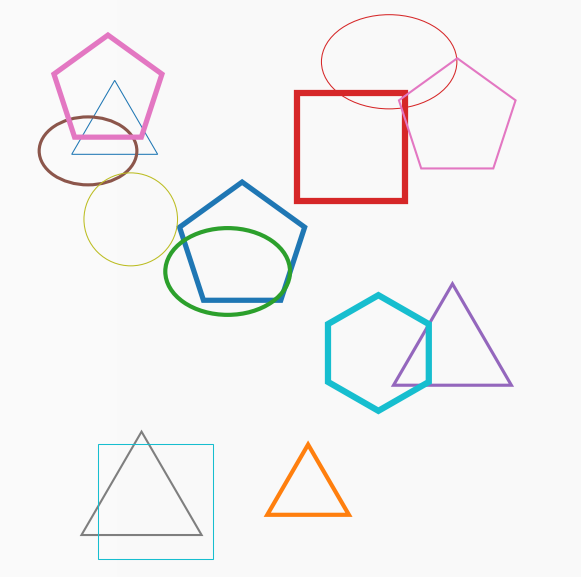[{"shape": "pentagon", "thickness": 2.5, "radius": 0.57, "center": [0.417, 0.571]}, {"shape": "triangle", "thickness": 0.5, "radius": 0.43, "center": [0.197, 0.775]}, {"shape": "triangle", "thickness": 2, "radius": 0.41, "center": [0.53, 0.148]}, {"shape": "oval", "thickness": 2, "radius": 0.54, "center": [0.392, 0.529]}, {"shape": "oval", "thickness": 0.5, "radius": 0.58, "center": [0.67, 0.892]}, {"shape": "square", "thickness": 3, "radius": 0.47, "center": [0.604, 0.744]}, {"shape": "triangle", "thickness": 1.5, "radius": 0.59, "center": [0.778, 0.391]}, {"shape": "oval", "thickness": 1.5, "radius": 0.42, "center": [0.151, 0.738]}, {"shape": "pentagon", "thickness": 1, "radius": 0.53, "center": [0.787, 0.793]}, {"shape": "pentagon", "thickness": 2.5, "radius": 0.49, "center": [0.186, 0.841]}, {"shape": "triangle", "thickness": 1, "radius": 0.6, "center": [0.244, 0.132]}, {"shape": "circle", "thickness": 0.5, "radius": 0.4, "center": [0.225, 0.619]}, {"shape": "square", "thickness": 0.5, "radius": 0.5, "center": [0.268, 0.131]}, {"shape": "hexagon", "thickness": 3, "radius": 0.5, "center": [0.651, 0.388]}]